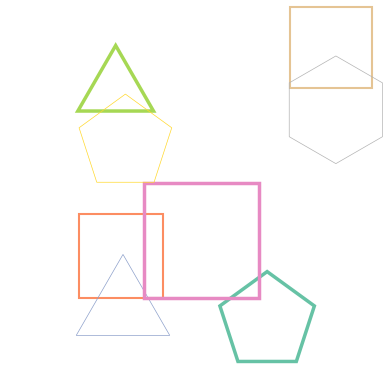[{"shape": "pentagon", "thickness": 2.5, "radius": 0.65, "center": [0.694, 0.166]}, {"shape": "square", "thickness": 1.5, "radius": 0.54, "center": [0.315, 0.336]}, {"shape": "triangle", "thickness": 0.5, "radius": 0.7, "center": [0.319, 0.199]}, {"shape": "square", "thickness": 2.5, "radius": 0.75, "center": [0.523, 0.376]}, {"shape": "triangle", "thickness": 2.5, "radius": 0.57, "center": [0.3, 0.768]}, {"shape": "pentagon", "thickness": 0.5, "radius": 0.63, "center": [0.326, 0.629]}, {"shape": "square", "thickness": 1.5, "radius": 0.53, "center": [0.859, 0.876]}, {"shape": "hexagon", "thickness": 0.5, "radius": 0.7, "center": [0.872, 0.715]}]